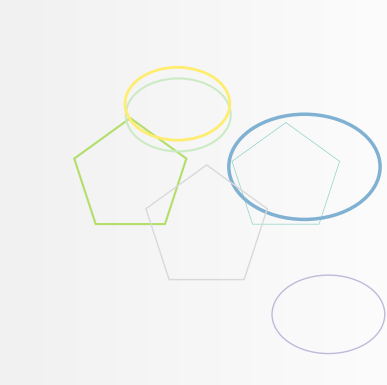[{"shape": "pentagon", "thickness": 0.5, "radius": 0.73, "center": [0.738, 0.536]}, {"shape": "oval", "thickness": 1, "radius": 0.73, "center": [0.847, 0.184]}, {"shape": "oval", "thickness": 2.5, "radius": 0.98, "center": [0.786, 0.567]}, {"shape": "pentagon", "thickness": 1.5, "radius": 0.76, "center": [0.336, 0.541]}, {"shape": "pentagon", "thickness": 1, "radius": 0.82, "center": [0.533, 0.407]}, {"shape": "oval", "thickness": 1.5, "radius": 0.68, "center": [0.46, 0.701]}, {"shape": "oval", "thickness": 2, "radius": 0.68, "center": [0.458, 0.73]}]